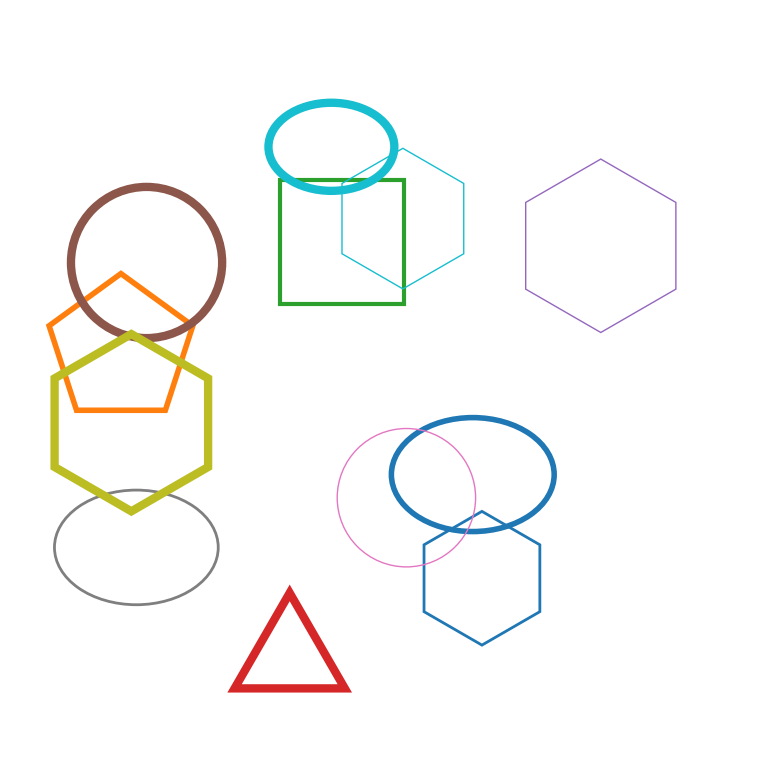[{"shape": "hexagon", "thickness": 1, "radius": 0.43, "center": [0.626, 0.249]}, {"shape": "oval", "thickness": 2, "radius": 0.53, "center": [0.614, 0.384]}, {"shape": "pentagon", "thickness": 2, "radius": 0.49, "center": [0.157, 0.547]}, {"shape": "square", "thickness": 1.5, "radius": 0.4, "center": [0.444, 0.686]}, {"shape": "triangle", "thickness": 3, "radius": 0.41, "center": [0.376, 0.147]}, {"shape": "hexagon", "thickness": 0.5, "radius": 0.56, "center": [0.78, 0.681]}, {"shape": "circle", "thickness": 3, "radius": 0.49, "center": [0.19, 0.659]}, {"shape": "circle", "thickness": 0.5, "radius": 0.45, "center": [0.528, 0.354]}, {"shape": "oval", "thickness": 1, "radius": 0.53, "center": [0.177, 0.289]}, {"shape": "hexagon", "thickness": 3, "radius": 0.58, "center": [0.171, 0.451]}, {"shape": "hexagon", "thickness": 0.5, "radius": 0.46, "center": [0.523, 0.716]}, {"shape": "oval", "thickness": 3, "radius": 0.41, "center": [0.43, 0.809]}]